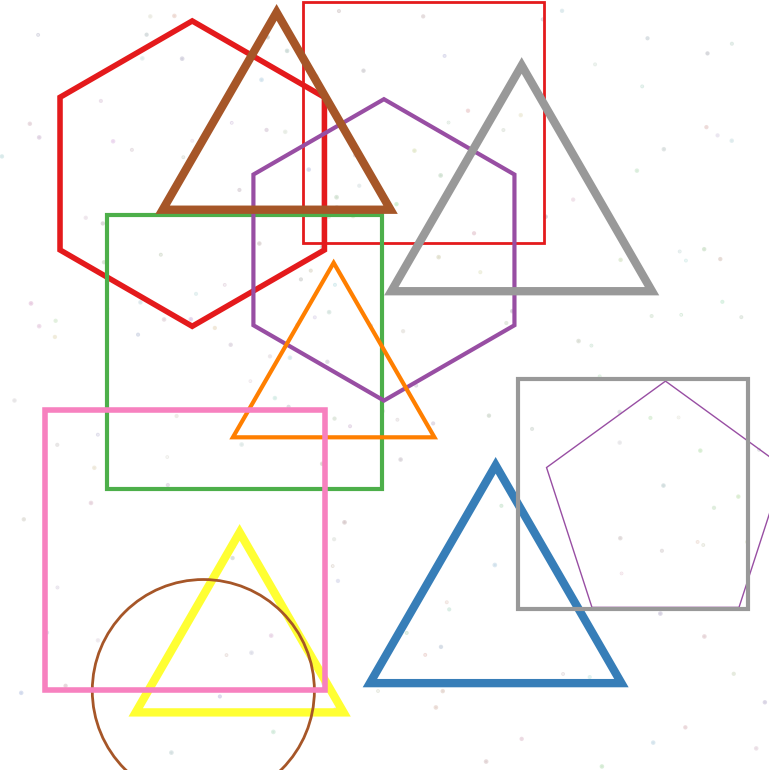[{"shape": "hexagon", "thickness": 2, "radius": 0.99, "center": [0.25, 0.775]}, {"shape": "square", "thickness": 1, "radius": 0.78, "center": [0.55, 0.841]}, {"shape": "triangle", "thickness": 3, "radius": 0.94, "center": [0.644, 0.207]}, {"shape": "square", "thickness": 1.5, "radius": 0.89, "center": [0.317, 0.543]}, {"shape": "pentagon", "thickness": 0.5, "radius": 0.81, "center": [0.864, 0.343]}, {"shape": "hexagon", "thickness": 1.5, "radius": 0.98, "center": [0.499, 0.675]}, {"shape": "triangle", "thickness": 1.5, "radius": 0.76, "center": [0.433, 0.508]}, {"shape": "triangle", "thickness": 3, "radius": 0.78, "center": [0.311, 0.153]}, {"shape": "triangle", "thickness": 3, "radius": 0.85, "center": [0.359, 0.813]}, {"shape": "circle", "thickness": 1, "radius": 0.72, "center": [0.264, 0.103]}, {"shape": "square", "thickness": 2, "radius": 0.91, "center": [0.24, 0.286]}, {"shape": "square", "thickness": 1.5, "radius": 0.75, "center": [0.822, 0.358]}, {"shape": "triangle", "thickness": 3, "radius": 0.98, "center": [0.678, 0.72]}]